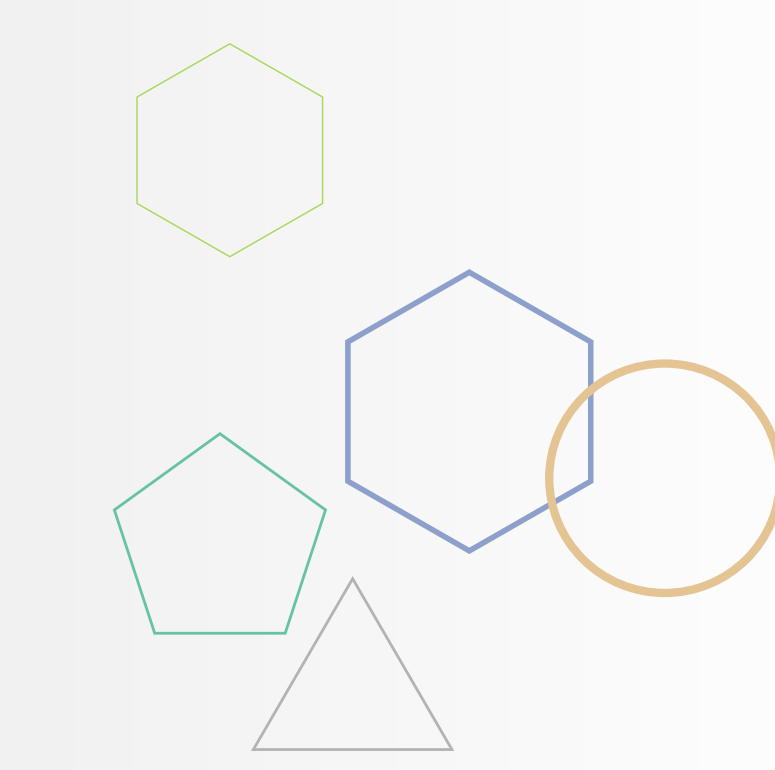[{"shape": "pentagon", "thickness": 1, "radius": 0.72, "center": [0.284, 0.293]}, {"shape": "hexagon", "thickness": 2, "radius": 0.9, "center": [0.606, 0.466]}, {"shape": "hexagon", "thickness": 0.5, "radius": 0.69, "center": [0.297, 0.805]}, {"shape": "circle", "thickness": 3, "radius": 0.74, "center": [0.858, 0.379]}, {"shape": "triangle", "thickness": 1, "radius": 0.74, "center": [0.455, 0.101]}]